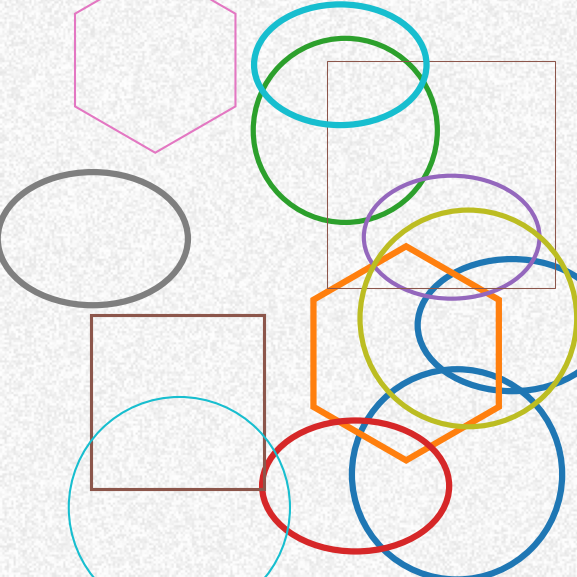[{"shape": "oval", "thickness": 3, "radius": 0.82, "center": [0.887, 0.436]}, {"shape": "circle", "thickness": 3, "radius": 0.91, "center": [0.791, 0.178]}, {"shape": "hexagon", "thickness": 3, "radius": 0.93, "center": [0.703, 0.387]}, {"shape": "circle", "thickness": 2.5, "radius": 0.8, "center": [0.598, 0.773]}, {"shape": "oval", "thickness": 3, "radius": 0.81, "center": [0.616, 0.158]}, {"shape": "oval", "thickness": 2, "radius": 0.76, "center": [0.782, 0.588]}, {"shape": "square", "thickness": 0.5, "radius": 0.99, "center": [0.764, 0.697]}, {"shape": "square", "thickness": 1.5, "radius": 0.75, "center": [0.308, 0.303]}, {"shape": "hexagon", "thickness": 1, "radius": 0.8, "center": [0.269, 0.895]}, {"shape": "oval", "thickness": 3, "radius": 0.82, "center": [0.161, 0.586]}, {"shape": "circle", "thickness": 2.5, "radius": 0.94, "center": [0.811, 0.448]}, {"shape": "oval", "thickness": 3, "radius": 0.75, "center": [0.589, 0.887]}, {"shape": "circle", "thickness": 1, "radius": 0.96, "center": [0.311, 0.12]}]